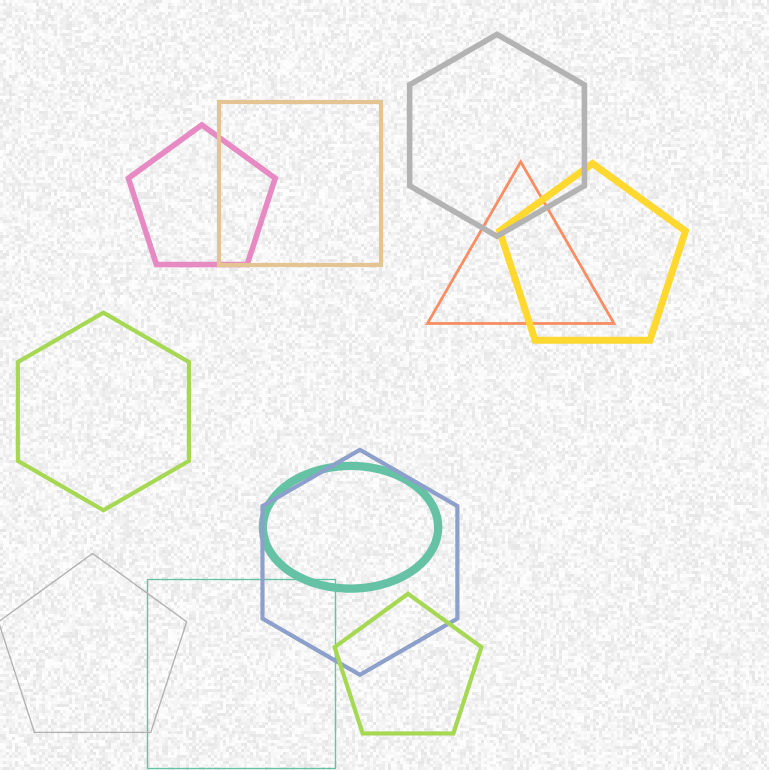[{"shape": "square", "thickness": 0.5, "radius": 0.61, "center": [0.313, 0.125]}, {"shape": "oval", "thickness": 3, "radius": 0.57, "center": [0.455, 0.315]}, {"shape": "triangle", "thickness": 1, "radius": 0.7, "center": [0.676, 0.65]}, {"shape": "hexagon", "thickness": 1.5, "radius": 0.73, "center": [0.467, 0.27]}, {"shape": "pentagon", "thickness": 2, "radius": 0.5, "center": [0.262, 0.738]}, {"shape": "hexagon", "thickness": 1.5, "radius": 0.64, "center": [0.134, 0.466]}, {"shape": "pentagon", "thickness": 1.5, "radius": 0.5, "center": [0.53, 0.129]}, {"shape": "pentagon", "thickness": 2.5, "radius": 0.63, "center": [0.77, 0.661]}, {"shape": "square", "thickness": 1.5, "radius": 0.53, "center": [0.39, 0.761]}, {"shape": "pentagon", "thickness": 0.5, "radius": 0.64, "center": [0.12, 0.153]}, {"shape": "hexagon", "thickness": 2, "radius": 0.66, "center": [0.645, 0.824]}]